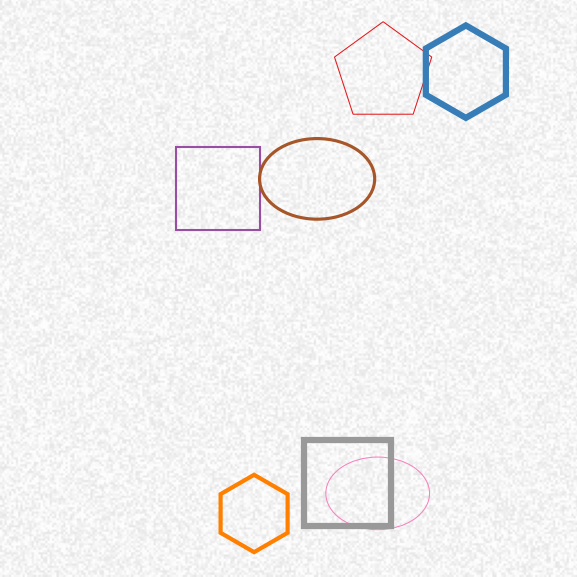[{"shape": "pentagon", "thickness": 0.5, "radius": 0.44, "center": [0.663, 0.873]}, {"shape": "hexagon", "thickness": 3, "radius": 0.4, "center": [0.807, 0.875]}, {"shape": "square", "thickness": 1, "radius": 0.36, "center": [0.378, 0.672]}, {"shape": "hexagon", "thickness": 2, "radius": 0.33, "center": [0.44, 0.11]}, {"shape": "oval", "thickness": 1.5, "radius": 0.5, "center": [0.549, 0.689]}, {"shape": "oval", "thickness": 0.5, "radius": 0.45, "center": [0.654, 0.145]}, {"shape": "square", "thickness": 3, "radius": 0.37, "center": [0.602, 0.163]}]